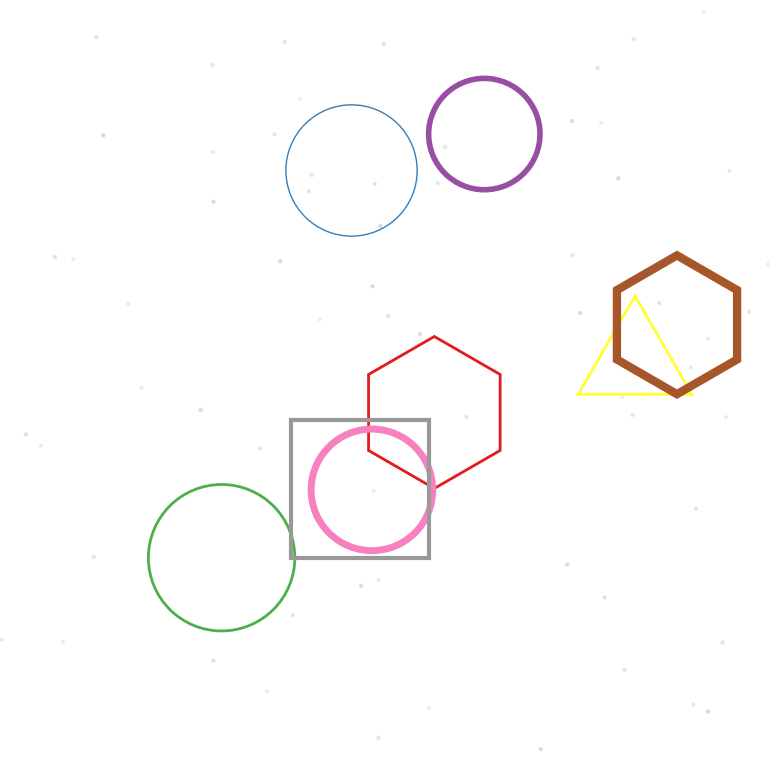[{"shape": "hexagon", "thickness": 1, "radius": 0.49, "center": [0.564, 0.464]}, {"shape": "circle", "thickness": 0.5, "radius": 0.43, "center": [0.457, 0.779]}, {"shape": "circle", "thickness": 1, "radius": 0.48, "center": [0.288, 0.276]}, {"shape": "circle", "thickness": 2, "radius": 0.36, "center": [0.629, 0.826]}, {"shape": "triangle", "thickness": 1, "radius": 0.43, "center": [0.825, 0.53]}, {"shape": "hexagon", "thickness": 3, "radius": 0.45, "center": [0.879, 0.578]}, {"shape": "circle", "thickness": 2.5, "radius": 0.39, "center": [0.483, 0.364]}, {"shape": "square", "thickness": 1.5, "radius": 0.45, "center": [0.468, 0.365]}]